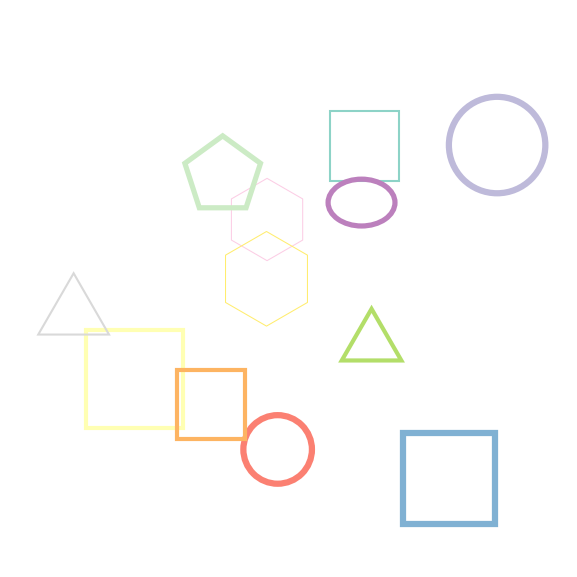[{"shape": "square", "thickness": 1, "radius": 0.3, "center": [0.631, 0.746]}, {"shape": "square", "thickness": 2, "radius": 0.42, "center": [0.233, 0.343]}, {"shape": "circle", "thickness": 3, "radius": 0.42, "center": [0.861, 0.748]}, {"shape": "circle", "thickness": 3, "radius": 0.3, "center": [0.481, 0.221]}, {"shape": "square", "thickness": 3, "radius": 0.4, "center": [0.777, 0.171]}, {"shape": "square", "thickness": 2, "radius": 0.3, "center": [0.366, 0.299]}, {"shape": "triangle", "thickness": 2, "radius": 0.3, "center": [0.643, 0.405]}, {"shape": "hexagon", "thickness": 0.5, "radius": 0.36, "center": [0.462, 0.619]}, {"shape": "triangle", "thickness": 1, "radius": 0.35, "center": [0.127, 0.455]}, {"shape": "oval", "thickness": 2.5, "radius": 0.29, "center": [0.626, 0.648]}, {"shape": "pentagon", "thickness": 2.5, "radius": 0.34, "center": [0.386, 0.695]}, {"shape": "hexagon", "thickness": 0.5, "radius": 0.41, "center": [0.461, 0.516]}]